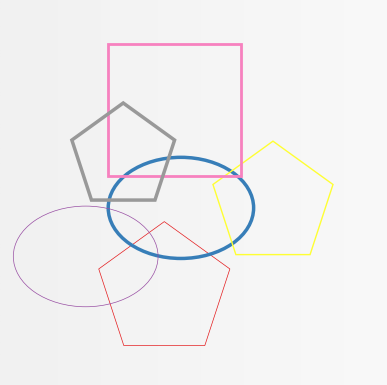[{"shape": "pentagon", "thickness": 0.5, "radius": 0.89, "center": [0.424, 0.246]}, {"shape": "oval", "thickness": 2.5, "radius": 0.94, "center": [0.467, 0.46]}, {"shape": "oval", "thickness": 0.5, "radius": 0.93, "center": [0.221, 0.334]}, {"shape": "pentagon", "thickness": 1, "radius": 0.81, "center": [0.704, 0.47]}, {"shape": "square", "thickness": 2, "radius": 0.86, "center": [0.45, 0.715]}, {"shape": "pentagon", "thickness": 2.5, "radius": 0.7, "center": [0.318, 0.593]}]